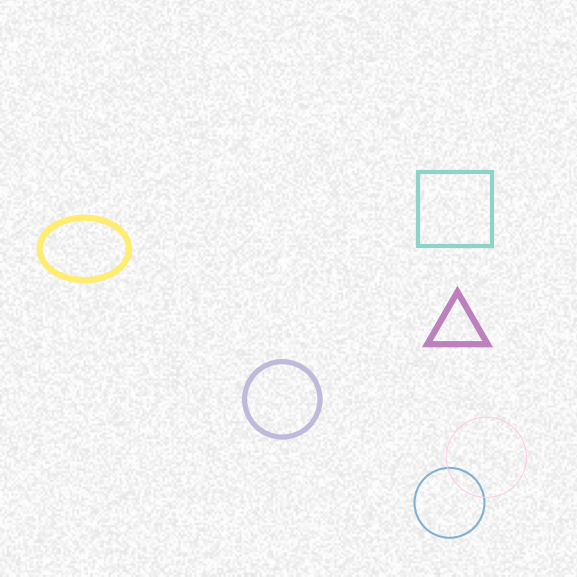[{"shape": "square", "thickness": 2, "radius": 0.32, "center": [0.788, 0.638]}, {"shape": "circle", "thickness": 2.5, "radius": 0.33, "center": [0.489, 0.308]}, {"shape": "circle", "thickness": 1, "radius": 0.3, "center": [0.778, 0.128]}, {"shape": "circle", "thickness": 0.5, "radius": 0.35, "center": [0.842, 0.207]}, {"shape": "triangle", "thickness": 3, "radius": 0.3, "center": [0.792, 0.433]}, {"shape": "oval", "thickness": 3, "radius": 0.39, "center": [0.146, 0.568]}]